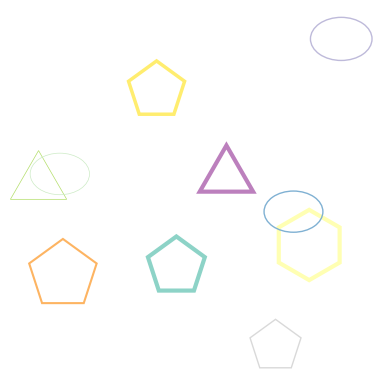[{"shape": "pentagon", "thickness": 3, "radius": 0.39, "center": [0.458, 0.308]}, {"shape": "hexagon", "thickness": 3, "radius": 0.46, "center": [0.803, 0.364]}, {"shape": "oval", "thickness": 1, "radius": 0.4, "center": [0.886, 0.899]}, {"shape": "oval", "thickness": 1, "radius": 0.38, "center": [0.762, 0.45]}, {"shape": "pentagon", "thickness": 1.5, "radius": 0.46, "center": [0.163, 0.287]}, {"shape": "triangle", "thickness": 0.5, "radius": 0.42, "center": [0.1, 0.524]}, {"shape": "pentagon", "thickness": 1, "radius": 0.35, "center": [0.716, 0.101]}, {"shape": "triangle", "thickness": 3, "radius": 0.4, "center": [0.588, 0.542]}, {"shape": "oval", "thickness": 0.5, "radius": 0.39, "center": [0.155, 0.548]}, {"shape": "pentagon", "thickness": 2.5, "radius": 0.38, "center": [0.407, 0.765]}]